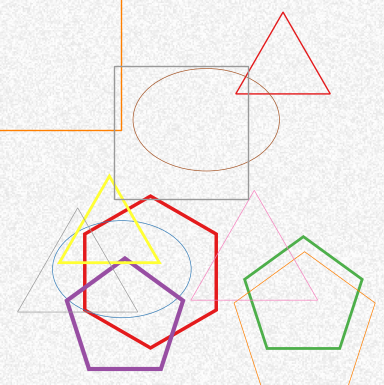[{"shape": "triangle", "thickness": 1, "radius": 0.71, "center": [0.735, 0.827]}, {"shape": "hexagon", "thickness": 2.5, "radius": 0.99, "center": [0.391, 0.293]}, {"shape": "oval", "thickness": 0.5, "radius": 0.9, "center": [0.316, 0.301]}, {"shape": "pentagon", "thickness": 2, "radius": 0.8, "center": [0.788, 0.225]}, {"shape": "pentagon", "thickness": 3, "radius": 0.79, "center": [0.325, 0.17]}, {"shape": "pentagon", "thickness": 0.5, "radius": 0.96, "center": [0.791, 0.154]}, {"shape": "square", "thickness": 1, "radius": 0.99, "center": [0.118, 0.861]}, {"shape": "triangle", "thickness": 2, "radius": 0.75, "center": [0.284, 0.393]}, {"shape": "oval", "thickness": 0.5, "radius": 0.95, "center": [0.536, 0.689]}, {"shape": "triangle", "thickness": 0.5, "radius": 0.95, "center": [0.66, 0.315]}, {"shape": "square", "thickness": 1, "radius": 0.87, "center": [0.47, 0.655]}, {"shape": "triangle", "thickness": 0.5, "radius": 0.9, "center": [0.202, 0.28]}]